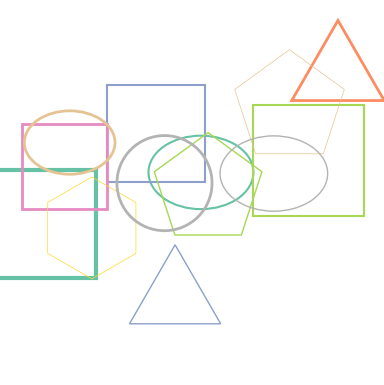[{"shape": "oval", "thickness": 1.5, "radius": 0.68, "center": [0.522, 0.552]}, {"shape": "square", "thickness": 3, "radius": 0.7, "center": [0.109, 0.419]}, {"shape": "triangle", "thickness": 2, "radius": 0.69, "center": [0.878, 0.808]}, {"shape": "triangle", "thickness": 1, "radius": 0.68, "center": [0.455, 0.227]}, {"shape": "square", "thickness": 1.5, "radius": 0.63, "center": [0.405, 0.653]}, {"shape": "square", "thickness": 2, "radius": 0.55, "center": [0.167, 0.568]}, {"shape": "pentagon", "thickness": 1, "radius": 0.73, "center": [0.541, 0.508]}, {"shape": "square", "thickness": 1.5, "radius": 0.72, "center": [0.801, 0.583]}, {"shape": "hexagon", "thickness": 0.5, "radius": 0.66, "center": [0.238, 0.408]}, {"shape": "pentagon", "thickness": 0.5, "radius": 0.75, "center": [0.752, 0.722]}, {"shape": "oval", "thickness": 2, "radius": 0.59, "center": [0.181, 0.63]}, {"shape": "circle", "thickness": 2, "radius": 0.62, "center": [0.427, 0.524]}, {"shape": "oval", "thickness": 1, "radius": 0.7, "center": [0.711, 0.549]}]